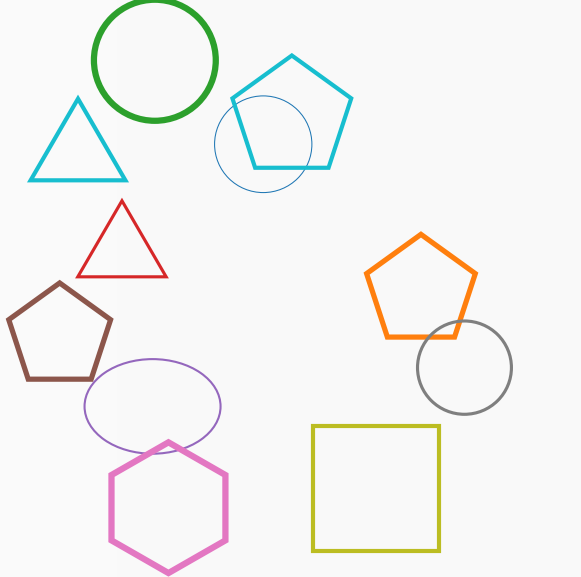[{"shape": "circle", "thickness": 0.5, "radius": 0.42, "center": [0.453, 0.749]}, {"shape": "pentagon", "thickness": 2.5, "radius": 0.49, "center": [0.724, 0.495]}, {"shape": "circle", "thickness": 3, "radius": 0.52, "center": [0.266, 0.895]}, {"shape": "triangle", "thickness": 1.5, "radius": 0.44, "center": [0.21, 0.564]}, {"shape": "oval", "thickness": 1, "radius": 0.59, "center": [0.262, 0.295]}, {"shape": "pentagon", "thickness": 2.5, "radius": 0.46, "center": [0.103, 0.417]}, {"shape": "hexagon", "thickness": 3, "radius": 0.57, "center": [0.29, 0.12]}, {"shape": "circle", "thickness": 1.5, "radius": 0.4, "center": [0.799, 0.363]}, {"shape": "square", "thickness": 2, "radius": 0.54, "center": [0.647, 0.153]}, {"shape": "triangle", "thickness": 2, "radius": 0.47, "center": [0.134, 0.734]}, {"shape": "pentagon", "thickness": 2, "radius": 0.54, "center": [0.502, 0.796]}]